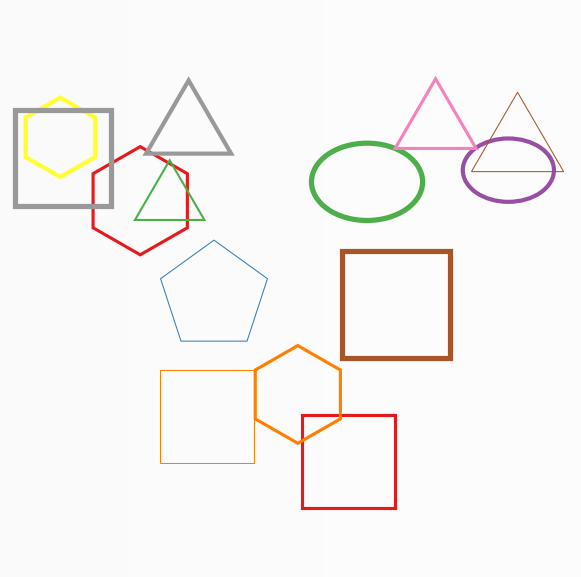[{"shape": "square", "thickness": 1.5, "radius": 0.4, "center": [0.6, 0.2]}, {"shape": "hexagon", "thickness": 1.5, "radius": 0.47, "center": [0.241, 0.652]}, {"shape": "pentagon", "thickness": 0.5, "radius": 0.48, "center": [0.368, 0.487]}, {"shape": "oval", "thickness": 2.5, "radius": 0.48, "center": [0.631, 0.684]}, {"shape": "triangle", "thickness": 1, "radius": 0.34, "center": [0.292, 0.653]}, {"shape": "oval", "thickness": 2, "radius": 0.39, "center": [0.875, 0.704]}, {"shape": "square", "thickness": 0.5, "radius": 0.4, "center": [0.356, 0.278]}, {"shape": "hexagon", "thickness": 1.5, "radius": 0.42, "center": [0.512, 0.316]}, {"shape": "hexagon", "thickness": 2, "radius": 0.34, "center": [0.104, 0.761]}, {"shape": "triangle", "thickness": 0.5, "radius": 0.46, "center": [0.89, 0.748]}, {"shape": "square", "thickness": 2.5, "radius": 0.46, "center": [0.681, 0.471]}, {"shape": "triangle", "thickness": 1.5, "radius": 0.4, "center": [0.749, 0.782]}, {"shape": "triangle", "thickness": 2, "radius": 0.42, "center": [0.324, 0.775]}, {"shape": "square", "thickness": 2.5, "radius": 0.41, "center": [0.108, 0.725]}]